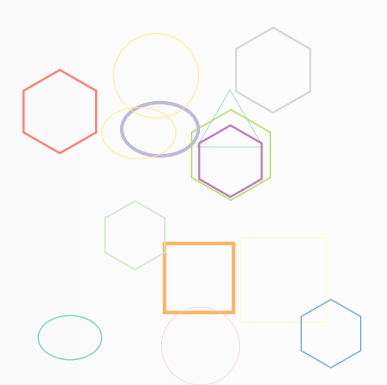[{"shape": "oval", "thickness": 1, "radius": 0.41, "center": [0.181, 0.123]}, {"shape": "triangle", "thickness": 0.5, "radius": 0.49, "center": [0.594, 0.668]}, {"shape": "square", "thickness": 0.5, "radius": 0.55, "center": [0.73, 0.273]}, {"shape": "oval", "thickness": 2.5, "radius": 0.49, "center": [0.413, 0.664]}, {"shape": "hexagon", "thickness": 1.5, "radius": 0.54, "center": [0.154, 0.71]}, {"shape": "hexagon", "thickness": 1, "radius": 0.44, "center": [0.854, 0.133]}, {"shape": "square", "thickness": 2.5, "radius": 0.45, "center": [0.513, 0.279]}, {"shape": "hexagon", "thickness": 1, "radius": 0.59, "center": [0.596, 0.598]}, {"shape": "circle", "thickness": 0.5, "radius": 0.5, "center": [0.517, 0.101]}, {"shape": "hexagon", "thickness": 1.5, "radius": 0.55, "center": [0.705, 0.818]}, {"shape": "hexagon", "thickness": 1.5, "radius": 0.46, "center": [0.595, 0.581]}, {"shape": "hexagon", "thickness": 1, "radius": 0.45, "center": [0.348, 0.389]}, {"shape": "circle", "thickness": 0.5, "radius": 0.55, "center": [0.403, 0.803]}, {"shape": "oval", "thickness": 0.5, "radius": 0.48, "center": [0.358, 0.655]}]